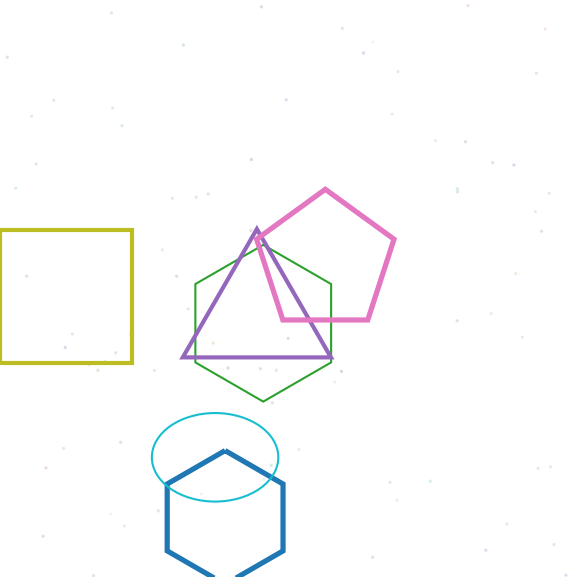[{"shape": "hexagon", "thickness": 2.5, "radius": 0.58, "center": [0.39, 0.103]}, {"shape": "hexagon", "thickness": 1, "radius": 0.68, "center": [0.456, 0.439]}, {"shape": "triangle", "thickness": 2, "radius": 0.74, "center": [0.445, 0.454]}, {"shape": "pentagon", "thickness": 2.5, "radius": 0.63, "center": [0.563, 0.546]}, {"shape": "square", "thickness": 2, "radius": 0.57, "center": [0.114, 0.486]}, {"shape": "oval", "thickness": 1, "radius": 0.55, "center": [0.372, 0.207]}]